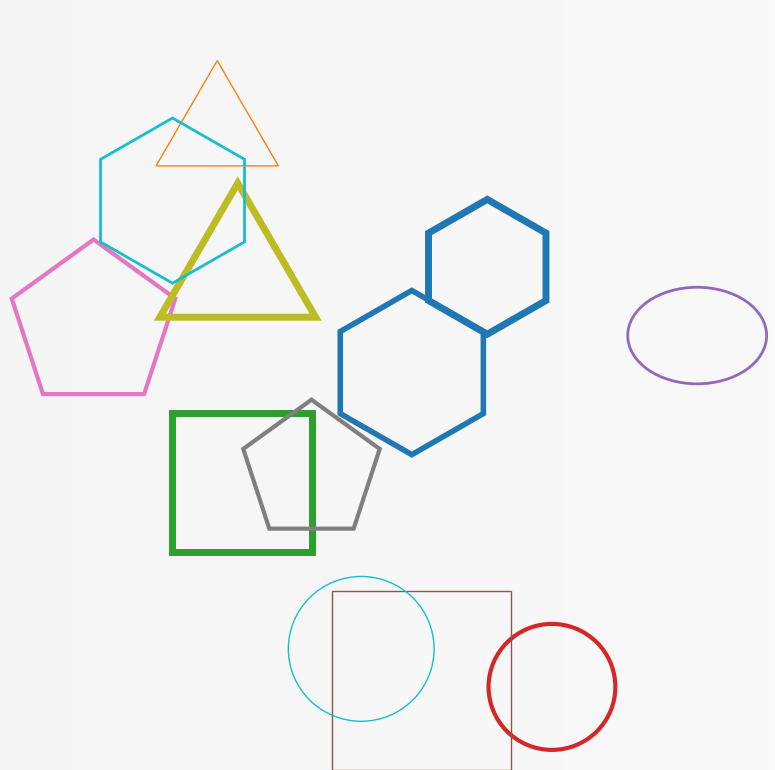[{"shape": "hexagon", "thickness": 2.5, "radius": 0.44, "center": [0.629, 0.653]}, {"shape": "hexagon", "thickness": 2, "radius": 0.53, "center": [0.531, 0.516]}, {"shape": "triangle", "thickness": 0.5, "radius": 0.46, "center": [0.28, 0.83]}, {"shape": "square", "thickness": 2.5, "radius": 0.45, "center": [0.312, 0.374]}, {"shape": "circle", "thickness": 1.5, "radius": 0.41, "center": [0.712, 0.108]}, {"shape": "oval", "thickness": 1, "radius": 0.45, "center": [0.9, 0.564]}, {"shape": "square", "thickness": 0.5, "radius": 0.58, "center": [0.544, 0.116]}, {"shape": "pentagon", "thickness": 1.5, "radius": 0.55, "center": [0.121, 0.578]}, {"shape": "pentagon", "thickness": 1.5, "radius": 0.46, "center": [0.402, 0.388]}, {"shape": "triangle", "thickness": 2.5, "radius": 0.58, "center": [0.307, 0.646]}, {"shape": "hexagon", "thickness": 1, "radius": 0.54, "center": [0.223, 0.739]}, {"shape": "circle", "thickness": 0.5, "radius": 0.47, "center": [0.466, 0.157]}]